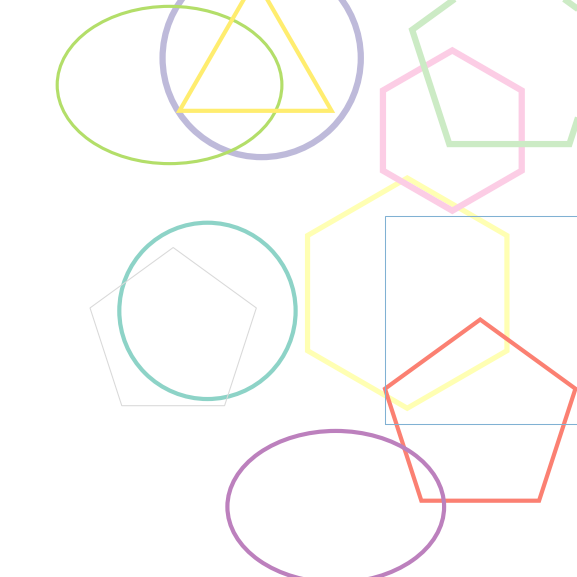[{"shape": "circle", "thickness": 2, "radius": 0.76, "center": [0.359, 0.461]}, {"shape": "hexagon", "thickness": 2.5, "radius": 1.0, "center": [0.705, 0.492]}, {"shape": "circle", "thickness": 3, "radius": 0.86, "center": [0.453, 0.899]}, {"shape": "pentagon", "thickness": 2, "radius": 0.87, "center": [0.832, 0.272]}, {"shape": "square", "thickness": 0.5, "radius": 0.9, "center": [0.847, 0.445]}, {"shape": "oval", "thickness": 1.5, "radius": 0.97, "center": [0.294, 0.852]}, {"shape": "hexagon", "thickness": 3, "radius": 0.69, "center": [0.783, 0.773]}, {"shape": "pentagon", "thickness": 0.5, "radius": 0.76, "center": [0.3, 0.419]}, {"shape": "oval", "thickness": 2, "radius": 0.94, "center": [0.581, 0.122]}, {"shape": "pentagon", "thickness": 3, "radius": 0.88, "center": [0.882, 0.893]}, {"shape": "triangle", "thickness": 2, "radius": 0.76, "center": [0.442, 0.883]}]